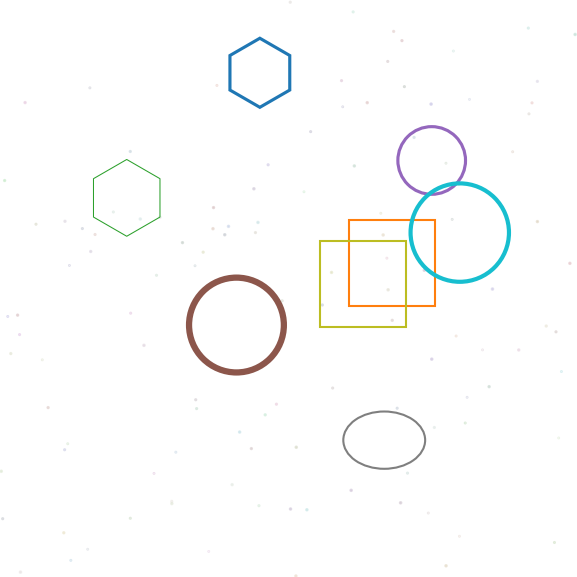[{"shape": "hexagon", "thickness": 1.5, "radius": 0.3, "center": [0.45, 0.873]}, {"shape": "square", "thickness": 1, "radius": 0.37, "center": [0.68, 0.544]}, {"shape": "hexagon", "thickness": 0.5, "radius": 0.33, "center": [0.219, 0.656]}, {"shape": "circle", "thickness": 1.5, "radius": 0.29, "center": [0.748, 0.721]}, {"shape": "circle", "thickness": 3, "radius": 0.41, "center": [0.409, 0.436]}, {"shape": "oval", "thickness": 1, "radius": 0.35, "center": [0.665, 0.237]}, {"shape": "square", "thickness": 1, "radius": 0.37, "center": [0.628, 0.507]}, {"shape": "circle", "thickness": 2, "radius": 0.43, "center": [0.796, 0.596]}]